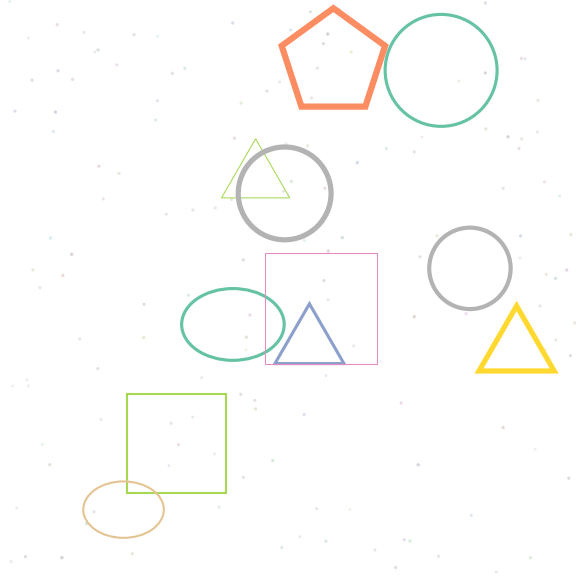[{"shape": "circle", "thickness": 1.5, "radius": 0.48, "center": [0.764, 0.877]}, {"shape": "oval", "thickness": 1.5, "radius": 0.44, "center": [0.403, 0.437]}, {"shape": "pentagon", "thickness": 3, "radius": 0.47, "center": [0.577, 0.891]}, {"shape": "triangle", "thickness": 1.5, "radius": 0.34, "center": [0.536, 0.404]}, {"shape": "square", "thickness": 0.5, "radius": 0.48, "center": [0.556, 0.465]}, {"shape": "square", "thickness": 1, "radius": 0.43, "center": [0.305, 0.231]}, {"shape": "triangle", "thickness": 0.5, "radius": 0.34, "center": [0.443, 0.691]}, {"shape": "triangle", "thickness": 2.5, "radius": 0.38, "center": [0.895, 0.394]}, {"shape": "oval", "thickness": 1, "radius": 0.35, "center": [0.214, 0.117]}, {"shape": "circle", "thickness": 2.5, "radius": 0.4, "center": [0.493, 0.664]}, {"shape": "circle", "thickness": 2, "radius": 0.35, "center": [0.814, 0.534]}]